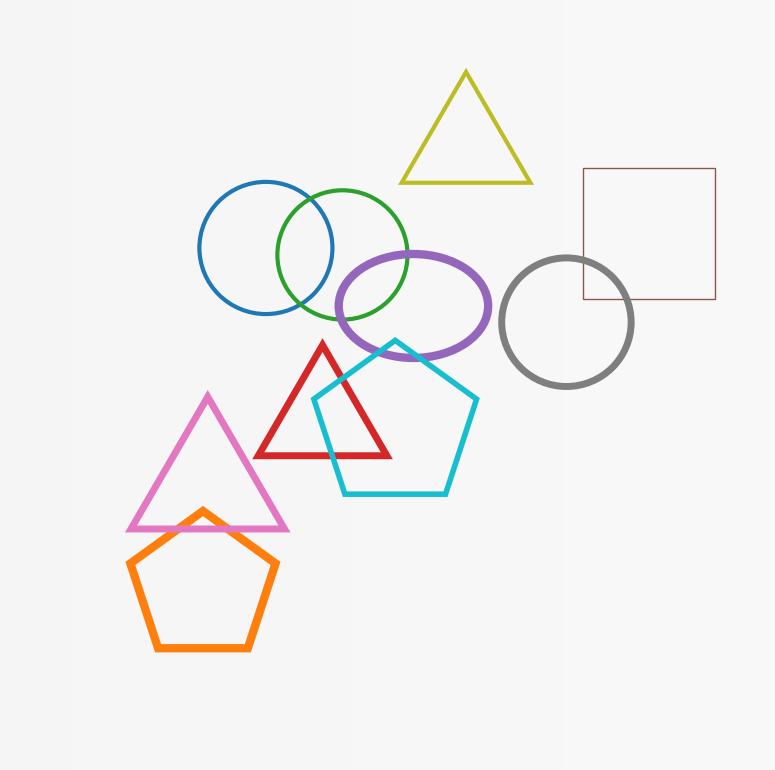[{"shape": "circle", "thickness": 1.5, "radius": 0.43, "center": [0.343, 0.678]}, {"shape": "pentagon", "thickness": 3, "radius": 0.49, "center": [0.262, 0.238]}, {"shape": "circle", "thickness": 1.5, "radius": 0.42, "center": [0.442, 0.669]}, {"shape": "triangle", "thickness": 2.5, "radius": 0.48, "center": [0.416, 0.456]}, {"shape": "oval", "thickness": 3, "radius": 0.48, "center": [0.533, 0.603]}, {"shape": "square", "thickness": 0.5, "radius": 0.43, "center": [0.837, 0.697]}, {"shape": "triangle", "thickness": 2.5, "radius": 0.57, "center": [0.268, 0.37]}, {"shape": "circle", "thickness": 2.5, "radius": 0.42, "center": [0.731, 0.582]}, {"shape": "triangle", "thickness": 1.5, "radius": 0.48, "center": [0.601, 0.811]}, {"shape": "pentagon", "thickness": 2, "radius": 0.55, "center": [0.51, 0.448]}]